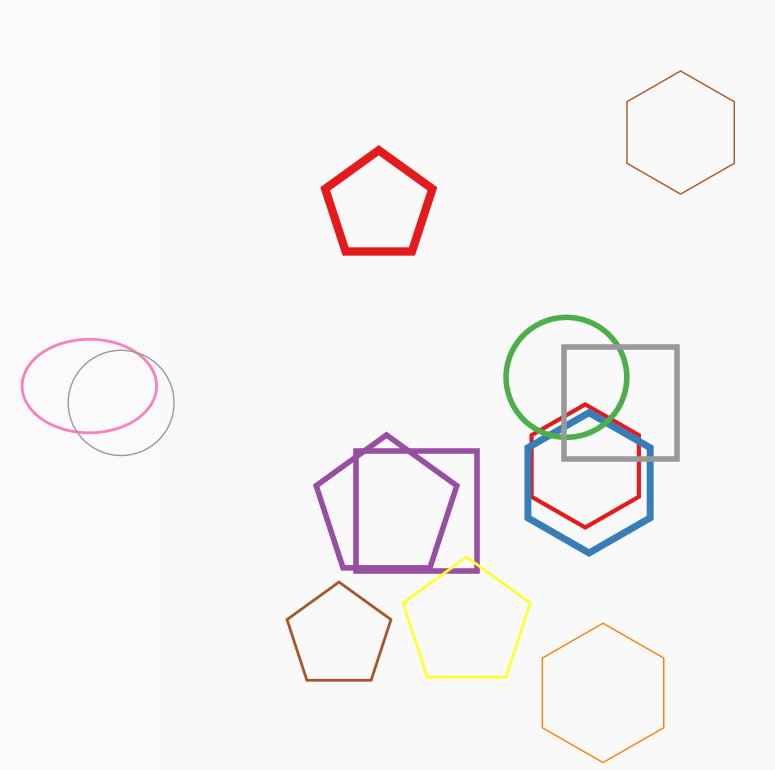[{"shape": "pentagon", "thickness": 3, "radius": 0.36, "center": [0.489, 0.732]}, {"shape": "hexagon", "thickness": 1.5, "radius": 0.4, "center": [0.755, 0.395]}, {"shape": "hexagon", "thickness": 2.5, "radius": 0.46, "center": [0.76, 0.373]}, {"shape": "circle", "thickness": 2, "radius": 0.39, "center": [0.731, 0.51]}, {"shape": "pentagon", "thickness": 2, "radius": 0.48, "center": [0.499, 0.34]}, {"shape": "square", "thickness": 2, "radius": 0.39, "center": [0.537, 0.337]}, {"shape": "hexagon", "thickness": 0.5, "radius": 0.45, "center": [0.778, 0.1]}, {"shape": "pentagon", "thickness": 1, "radius": 0.43, "center": [0.602, 0.19]}, {"shape": "pentagon", "thickness": 1, "radius": 0.35, "center": [0.437, 0.174]}, {"shape": "hexagon", "thickness": 0.5, "radius": 0.4, "center": [0.878, 0.828]}, {"shape": "oval", "thickness": 1, "radius": 0.43, "center": [0.115, 0.499]}, {"shape": "circle", "thickness": 0.5, "radius": 0.34, "center": [0.156, 0.477]}, {"shape": "square", "thickness": 2, "radius": 0.36, "center": [0.801, 0.477]}]